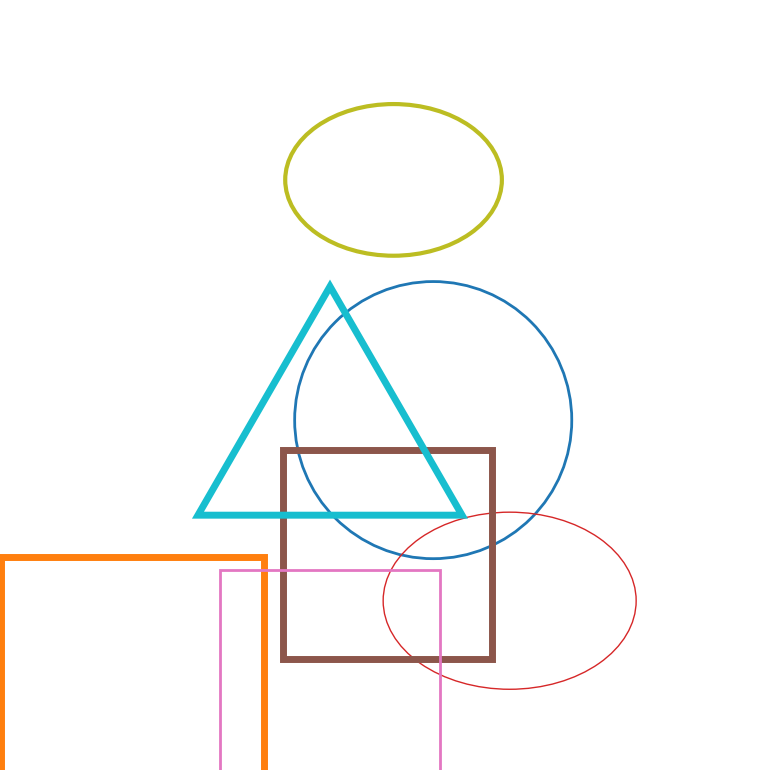[{"shape": "circle", "thickness": 1, "radius": 0.9, "center": [0.563, 0.454]}, {"shape": "square", "thickness": 2.5, "radius": 0.85, "center": [0.172, 0.106]}, {"shape": "oval", "thickness": 0.5, "radius": 0.82, "center": [0.662, 0.22]}, {"shape": "square", "thickness": 2.5, "radius": 0.68, "center": [0.503, 0.28]}, {"shape": "square", "thickness": 1, "radius": 0.71, "center": [0.428, 0.117]}, {"shape": "oval", "thickness": 1.5, "radius": 0.7, "center": [0.511, 0.766]}, {"shape": "triangle", "thickness": 2.5, "radius": 0.99, "center": [0.429, 0.43]}]